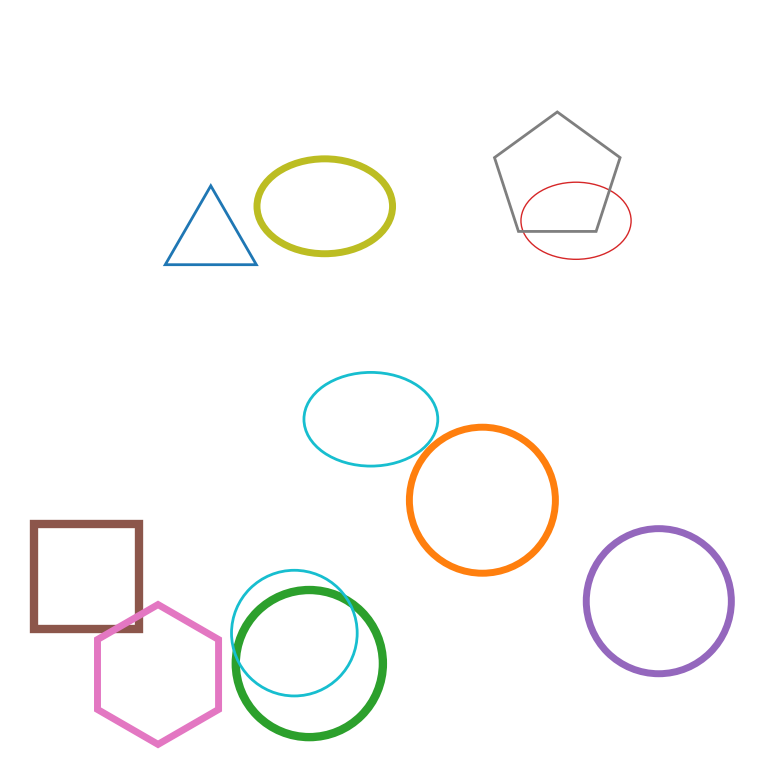[{"shape": "triangle", "thickness": 1, "radius": 0.34, "center": [0.274, 0.69]}, {"shape": "circle", "thickness": 2.5, "radius": 0.47, "center": [0.626, 0.35]}, {"shape": "circle", "thickness": 3, "radius": 0.48, "center": [0.402, 0.138]}, {"shape": "oval", "thickness": 0.5, "radius": 0.36, "center": [0.748, 0.713]}, {"shape": "circle", "thickness": 2.5, "radius": 0.47, "center": [0.856, 0.219]}, {"shape": "square", "thickness": 3, "radius": 0.34, "center": [0.112, 0.251]}, {"shape": "hexagon", "thickness": 2.5, "radius": 0.45, "center": [0.205, 0.124]}, {"shape": "pentagon", "thickness": 1, "radius": 0.43, "center": [0.724, 0.769]}, {"shape": "oval", "thickness": 2.5, "radius": 0.44, "center": [0.422, 0.732]}, {"shape": "circle", "thickness": 1, "radius": 0.41, "center": [0.382, 0.178]}, {"shape": "oval", "thickness": 1, "radius": 0.43, "center": [0.482, 0.456]}]